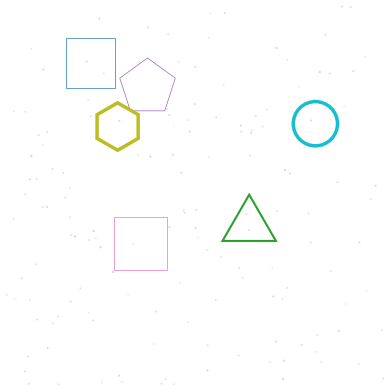[{"shape": "square", "thickness": 0.5, "radius": 0.32, "center": [0.235, 0.836]}, {"shape": "triangle", "thickness": 1.5, "radius": 0.4, "center": [0.647, 0.414]}, {"shape": "pentagon", "thickness": 0.5, "radius": 0.38, "center": [0.383, 0.773]}, {"shape": "square", "thickness": 0.5, "radius": 0.34, "center": [0.366, 0.367]}, {"shape": "hexagon", "thickness": 2.5, "radius": 0.31, "center": [0.306, 0.671]}, {"shape": "circle", "thickness": 2.5, "radius": 0.29, "center": [0.819, 0.679]}]